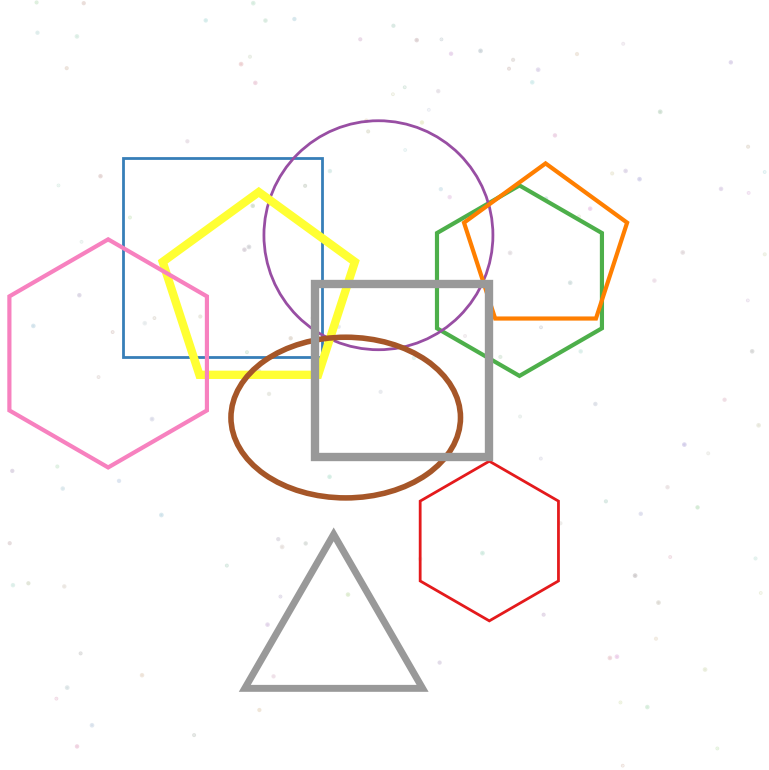[{"shape": "hexagon", "thickness": 1, "radius": 0.52, "center": [0.635, 0.297]}, {"shape": "square", "thickness": 1, "radius": 0.65, "center": [0.289, 0.666]}, {"shape": "hexagon", "thickness": 1.5, "radius": 0.62, "center": [0.675, 0.635]}, {"shape": "circle", "thickness": 1, "radius": 0.74, "center": [0.491, 0.695]}, {"shape": "pentagon", "thickness": 1.5, "radius": 0.56, "center": [0.709, 0.676]}, {"shape": "pentagon", "thickness": 3, "radius": 0.66, "center": [0.336, 0.619]}, {"shape": "oval", "thickness": 2, "radius": 0.75, "center": [0.449, 0.458]}, {"shape": "hexagon", "thickness": 1.5, "radius": 0.74, "center": [0.14, 0.541]}, {"shape": "triangle", "thickness": 2.5, "radius": 0.67, "center": [0.433, 0.173]}, {"shape": "square", "thickness": 3, "radius": 0.56, "center": [0.522, 0.519]}]